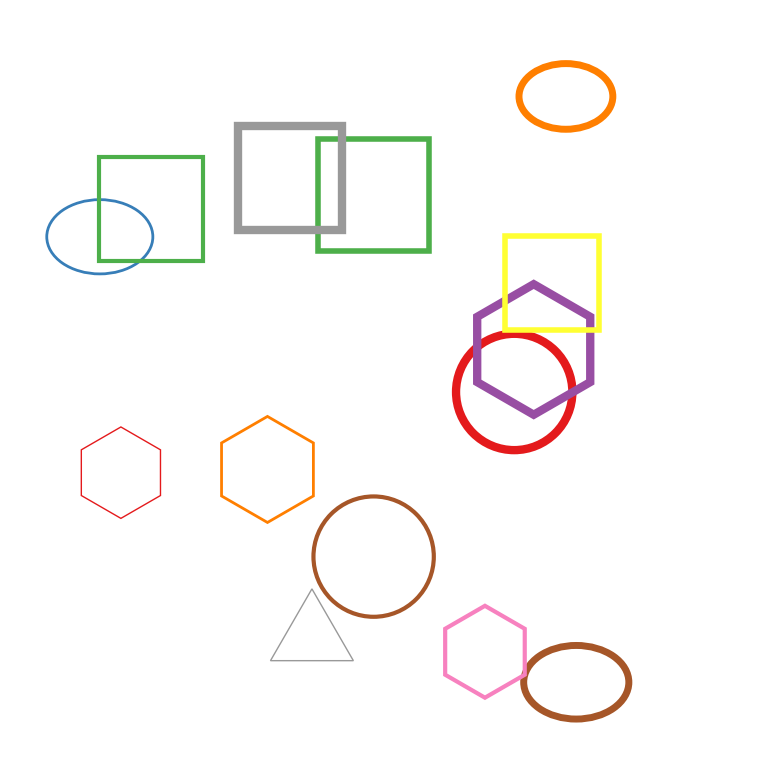[{"shape": "circle", "thickness": 3, "radius": 0.38, "center": [0.668, 0.491]}, {"shape": "hexagon", "thickness": 0.5, "radius": 0.3, "center": [0.157, 0.386]}, {"shape": "oval", "thickness": 1, "radius": 0.34, "center": [0.13, 0.693]}, {"shape": "square", "thickness": 2, "radius": 0.36, "center": [0.485, 0.747]}, {"shape": "square", "thickness": 1.5, "radius": 0.34, "center": [0.196, 0.728]}, {"shape": "hexagon", "thickness": 3, "radius": 0.42, "center": [0.693, 0.546]}, {"shape": "oval", "thickness": 2.5, "radius": 0.3, "center": [0.735, 0.875]}, {"shape": "hexagon", "thickness": 1, "radius": 0.34, "center": [0.347, 0.39]}, {"shape": "square", "thickness": 2, "radius": 0.3, "center": [0.717, 0.632]}, {"shape": "circle", "thickness": 1.5, "radius": 0.39, "center": [0.485, 0.277]}, {"shape": "oval", "thickness": 2.5, "radius": 0.34, "center": [0.748, 0.114]}, {"shape": "hexagon", "thickness": 1.5, "radius": 0.3, "center": [0.63, 0.154]}, {"shape": "triangle", "thickness": 0.5, "radius": 0.31, "center": [0.405, 0.173]}, {"shape": "square", "thickness": 3, "radius": 0.34, "center": [0.377, 0.769]}]